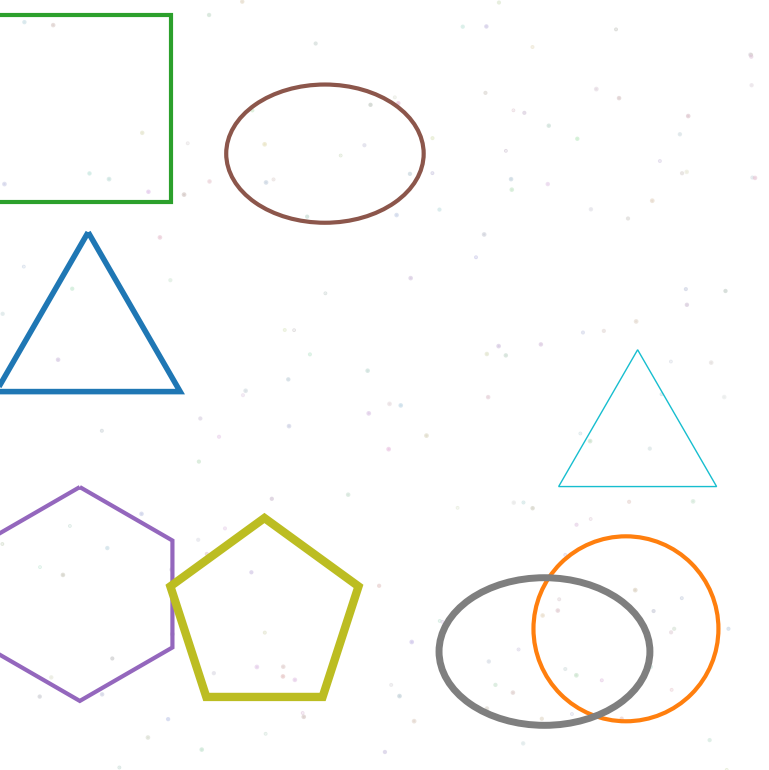[{"shape": "triangle", "thickness": 2, "radius": 0.69, "center": [0.114, 0.56]}, {"shape": "circle", "thickness": 1.5, "radius": 0.6, "center": [0.813, 0.183]}, {"shape": "square", "thickness": 1.5, "radius": 0.61, "center": [0.1, 0.859]}, {"shape": "hexagon", "thickness": 1.5, "radius": 0.69, "center": [0.104, 0.229]}, {"shape": "oval", "thickness": 1.5, "radius": 0.64, "center": [0.422, 0.8]}, {"shape": "oval", "thickness": 2.5, "radius": 0.68, "center": [0.707, 0.154]}, {"shape": "pentagon", "thickness": 3, "radius": 0.64, "center": [0.343, 0.199]}, {"shape": "triangle", "thickness": 0.5, "radius": 0.59, "center": [0.828, 0.427]}]